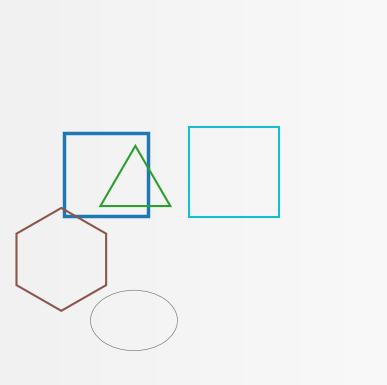[{"shape": "square", "thickness": 2.5, "radius": 0.54, "center": [0.274, 0.546]}, {"shape": "triangle", "thickness": 1.5, "radius": 0.52, "center": [0.349, 0.517]}, {"shape": "hexagon", "thickness": 1.5, "radius": 0.67, "center": [0.158, 0.326]}, {"shape": "oval", "thickness": 0.5, "radius": 0.56, "center": [0.346, 0.168]}, {"shape": "square", "thickness": 1.5, "radius": 0.58, "center": [0.604, 0.553]}]